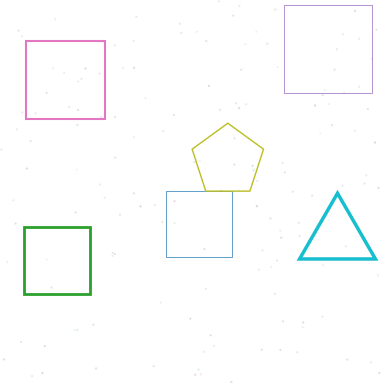[{"shape": "square", "thickness": 0.5, "radius": 0.43, "center": [0.518, 0.418]}, {"shape": "square", "thickness": 2, "radius": 0.43, "center": [0.149, 0.323]}, {"shape": "square", "thickness": 0.5, "radius": 0.57, "center": [0.852, 0.872]}, {"shape": "square", "thickness": 1.5, "radius": 0.51, "center": [0.17, 0.792]}, {"shape": "pentagon", "thickness": 1, "radius": 0.49, "center": [0.592, 0.582]}, {"shape": "triangle", "thickness": 2.5, "radius": 0.57, "center": [0.877, 0.384]}]